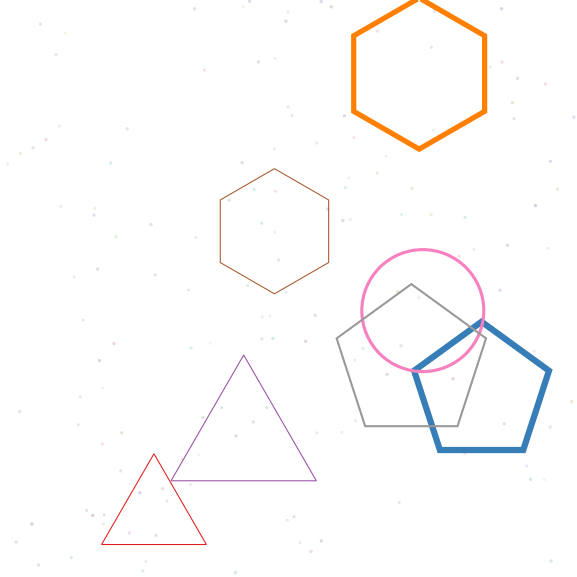[{"shape": "triangle", "thickness": 0.5, "radius": 0.52, "center": [0.267, 0.109]}, {"shape": "pentagon", "thickness": 3, "radius": 0.61, "center": [0.834, 0.319]}, {"shape": "triangle", "thickness": 0.5, "radius": 0.73, "center": [0.422, 0.239]}, {"shape": "hexagon", "thickness": 2.5, "radius": 0.65, "center": [0.726, 0.872]}, {"shape": "hexagon", "thickness": 0.5, "radius": 0.54, "center": [0.475, 0.599]}, {"shape": "circle", "thickness": 1.5, "radius": 0.53, "center": [0.732, 0.461]}, {"shape": "pentagon", "thickness": 1, "radius": 0.68, "center": [0.712, 0.371]}]